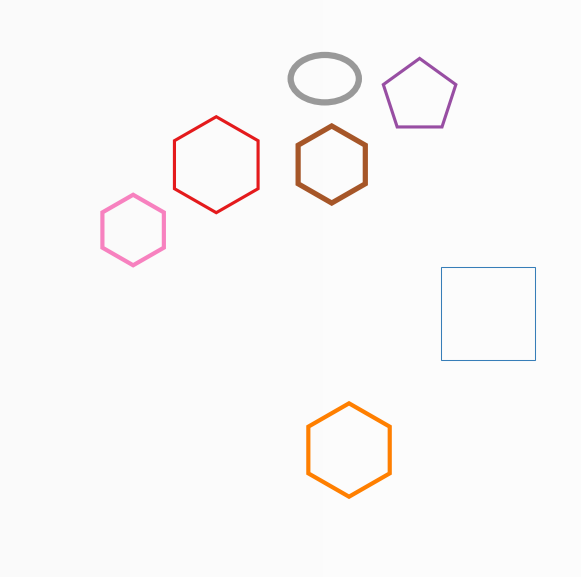[{"shape": "hexagon", "thickness": 1.5, "radius": 0.42, "center": [0.372, 0.714]}, {"shape": "square", "thickness": 0.5, "radius": 0.4, "center": [0.839, 0.456]}, {"shape": "pentagon", "thickness": 1.5, "radius": 0.33, "center": [0.722, 0.832]}, {"shape": "hexagon", "thickness": 2, "radius": 0.4, "center": [0.6, 0.22]}, {"shape": "hexagon", "thickness": 2.5, "radius": 0.33, "center": [0.571, 0.714]}, {"shape": "hexagon", "thickness": 2, "radius": 0.31, "center": [0.229, 0.601]}, {"shape": "oval", "thickness": 3, "radius": 0.29, "center": [0.559, 0.863]}]